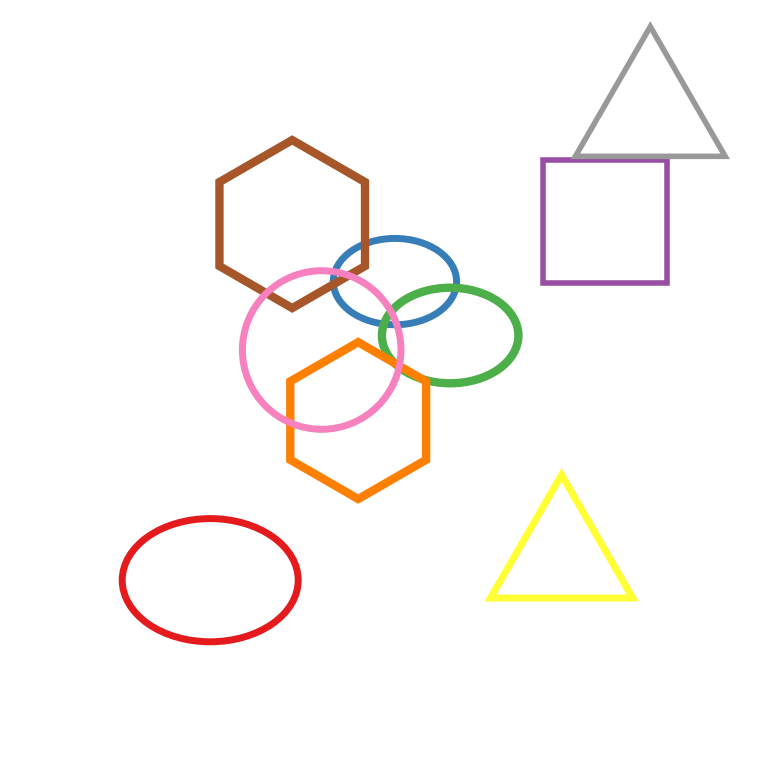[{"shape": "oval", "thickness": 2.5, "radius": 0.57, "center": [0.273, 0.247]}, {"shape": "oval", "thickness": 2.5, "radius": 0.4, "center": [0.513, 0.634]}, {"shape": "oval", "thickness": 3, "radius": 0.44, "center": [0.585, 0.564]}, {"shape": "square", "thickness": 2, "radius": 0.4, "center": [0.786, 0.712]}, {"shape": "hexagon", "thickness": 3, "radius": 0.51, "center": [0.465, 0.454]}, {"shape": "triangle", "thickness": 2.5, "radius": 0.53, "center": [0.729, 0.277]}, {"shape": "hexagon", "thickness": 3, "radius": 0.55, "center": [0.38, 0.709]}, {"shape": "circle", "thickness": 2.5, "radius": 0.51, "center": [0.418, 0.545]}, {"shape": "triangle", "thickness": 2, "radius": 0.56, "center": [0.845, 0.853]}]